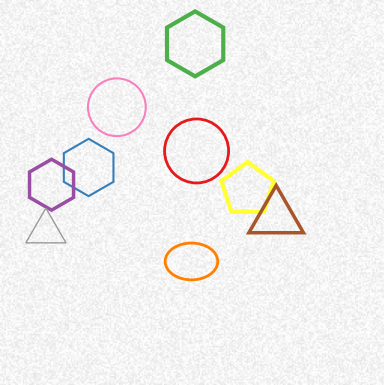[{"shape": "circle", "thickness": 2, "radius": 0.42, "center": [0.511, 0.608]}, {"shape": "hexagon", "thickness": 1.5, "radius": 0.37, "center": [0.23, 0.565]}, {"shape": "hexagon", "thickness": 3, "radius": 0.42, "center": [0.507, 0.886]}, {"shape": "hexagon", "thickness": 2.5, "radius": 0.33, "center": [0.134, 0.52]}, {"shape": "oval", "thickness": 2, "radius": 0.34, "center": [0.497, 0.321]}, {"shape": "pentagon", "thickness": 3, "radius": 0.36, "center": [0.643, 0.508]}, {"shape": "triangle", "thickness": 2.5, "radius": 0.41, "center": [0.717, 0.436]}, {"shape": "circle", "thickness": 1.5, "radius": 0.38, "center": [0.304, 0.721]}, {"shape": "triangle", "thickness": 1, "radius": 0.3, "center": [0.119, 0.399]}]